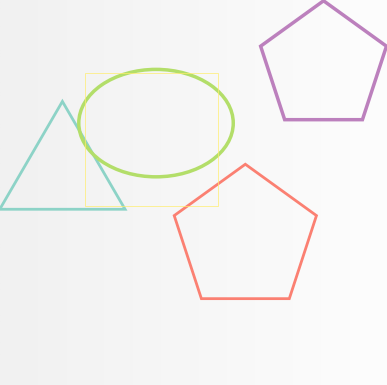[{"shape": "triangle", "thickness": 2, "radius": 0.93, "center": [0.161, 0.55]}, {"shape": "pentagon", "thickness": 2, "radius": 0.96, "center": [0.633, 0.38]}, {"shape": "oval", "thickness": 2.5, "radius": 1.0, "center": [0.403, 0.68]}, {"shape": "pentagon", "thickness": 2.5, "radius": 0.85, "center": [0.835, 0.827]}, {"shape": "square", "thickness": 0.5, "radius": 0.86, "center": [0.391, 0.639]}]